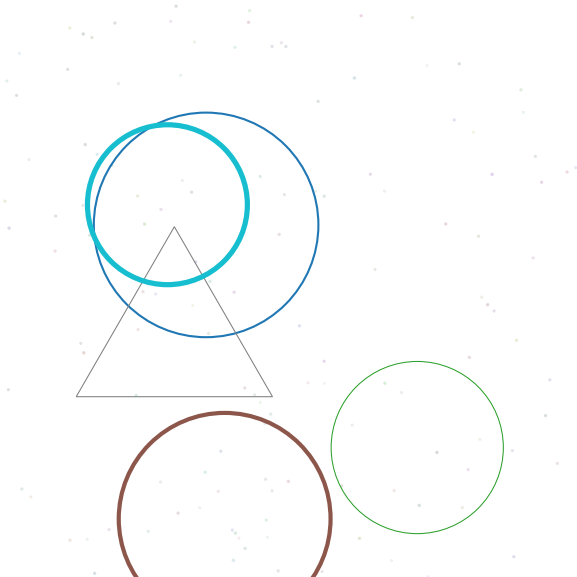[{"shape": "circle", "thickness": 1, "radius": 0.97, "center": [0.357, 0.61]}, {"shape": "circle", "thickness": 0.5, "radius": 0.75, "center": [0.722, 0.224]}, {"shape": "circle", "thickness": 2, "radius": 0.92, "center": [0.389, 0.101]}, {"shape": "triangle", "thickness": 0.5, "radius": 0.98, "center": [0.302, 0.41]}, {"shape": "circle", "thickness": 2.5, "radius": 0.69, "center": [0.29, 0.645]}]